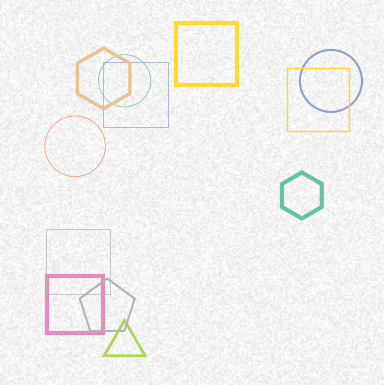[{"shape": "hexagon", "thickness": 3, "radius": 0.3, "center": [0.784, 0.492]}, {"shape": "circle", "thickness": 0.5, "radius": 0.34, "center": [0.324, 0.79]}, {"shape": "circle", "thickness": 0.5, "radius": 0.39, "center": [0.195, 0.62]}, {"shape": "circle", "thickness": 1.5, "radius": 0.4, "center": [0.86, 0.79]}, {"shape": "square", "thickness": 0.5, "radius": 0.42, "center": [0.352, 0.754]}, {"shape": "square", "thickness": 3, "radius": 0.37, "center": [0.195, 0.209]}, {"shape": "triangle", "thickness": 2, "radius": 0.31, "center": [0.324, 0.107]}, {"shape": "square", "thickness": 1, "radius": 0.4, "center": [0.826, 0.742]}, {"shape": "square", "thickness": 3, "radius": 0.4, "center": [0.536, 0.86]}, {"shape": "hexagon", "thickness": 2.5, "radius": 0.39, "center": [0.269, 0.796]}, {"shape": "square", "thickness": 0.5, "radius": 0.42, "center": [0.202, 0.32]}, {"shape": "pentagon", "thickness": 1.5, "radius": 0.38, "center": [0.279, 0.201]}]